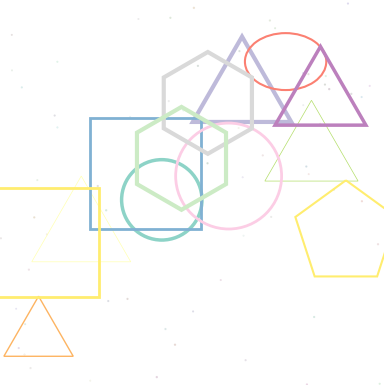[{"shape": "circle", "thickness": 2.5, "radius": 0.52, "center": [0.42, 0.481]}, {"shape": "triangle", "thickness": 0.5, "radius": 0.74, "center": [0.211, 0.394]}, {"shape": "triangle", "thickness": 3, "radius": 0.74, "center": [0.629, 0.757]}, {"shape": "oval", "thickness": 1.5, "radius": 0.53, "center": [0.742, 0.84]}, {"shape": "square", "thickness": 2, "radius": 0.72, "center": [0.377, 0.549]}, {"shape": "triangle", "thickness": 1, "radius": 0.52, "center": [0.1, 0.127]}, {"shape": "triangle", "thickness": 0.5, "radius": 0.7, "center": [0.809, 0.6]}, {"shape": "circle", "thickness": 2, "radius": 0.69, "center": [0.594, 0.543]}, {"shape": "hexagon", "thickness": 3, "radius": 0.66, "center": [0.54, 0.733]}, {"shape": "triangle", "thickness": 2.5, "radius": 0.68, "center": [0.832, 0.743]}, {"shape": "hexagon", "thickness": 3, "radius": 0.67, "center": [0.471, 0.589]}, {"shape": "square", "thickness": 2, "radius": 0.7, "center": [0.116, 0.37]}, {"shape": "pentagon", "thickness": 1.5, "radius": 0.69, "center": [0.898, 0.394]}]